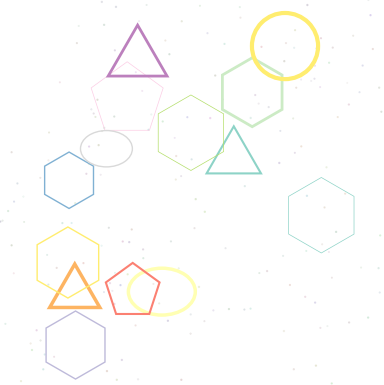[{"shape": "hexagon", "thickness": 0.5, "radius": 0.49, "center": [0.835, 0.441]}, {"shape": "triangle", "thickness": 1.5, "radius": 0.41, "center": [0.607, 0.59]}, {"shape": "oval", "thickness": 2.5, "radius": 0.43, "center": [0.42, 0.243]}, {"shape": "hexagon", "thickness": 1, "radius": 0.44, "center": [0.196, 0.104]}, {"shape": "pentagon", "thickness": 1.5, "radius": 0.37, "center": [0.345, 0.244]}, {"shape": "hexagon", "thickness": 1, "radius": 0.37, "center": [0.179, 0.532]}, {"shape": "triangle", "thickness": 2.5, "radius": 0.38, "center": [0.194, 0.239]}, {"shape": "hexagon", "thickness": 0.5, "radius": 0.49, "center": [0.496, 0.655]}, {"shape": "pentagon", "thickness": 0.5, "radius": 0.49, "center": [0.33, 0.741]}, {"shape": "oval", "thickness": 1, "radius": 0.34, "center": [0.276, 0.614]}, {"shape": "triangle", "thickness": 2, "radius": 0.44, "center": [0.357, 0.847]}, {"shape": "hexagon", "thickness": 2, "radius": 0.45, "center": [0.655, 0.76]}, {"shape": "circle", "thickness": 3, "radius": 0.43, "center": [0.74, 0.88]}, {"shape": "hexagon", "thickness": 1, "radius": 0.46, "center": [0.176, 0.318]}]